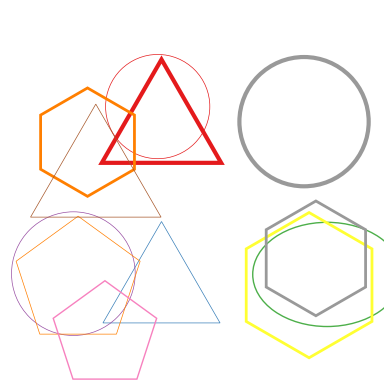[{"shape": "triangle", "thickness": 3, "radius": 0.89, "center": [0.419, 0.667]}, {"shape": "circle", "thickness": 0.5, "radius": 0.68, "center": [0.41, 0.723]}, {"shape": "triangle", "thickness": 0.5, "radius": 0.88, "center": [0.419, 0.249]}, {"shape": "oval", "thickness": 1, "radius": 0.97, "center": [0.85, 0.287]}, {"shape": "circle", "thickness": 0.5, "radius": 0.8, "center": [0.191, 0.289]}, {"shape": "hexagon", "thickness": 2, "radius": 0.7, "center": [0.227, 0.631]}, {"shape": "pentagon", "thickness": 0.5, "radius": 0.85, "center": [0.203, 0.269]}, {"shape": "hexagon", "thickness": 2, "radius": 0.94, "center": [0.803, 0.259]}, {"shape": "triangle", "thickness": 0.5, "radius": 0.98, "center": [0.249, 0.534]}, {"shape": "pentagon", "thickness": 1, "radius": 0.71, "center": [0.273, 0.13]}, {"shape": "hexagon", "thickness": 2, "radius": 0.75, "center": [0.821, 0.329]}, {"shape": "circle", "thickness": 3, "radius": 0.84, "center": [0.79, 0.684]}]